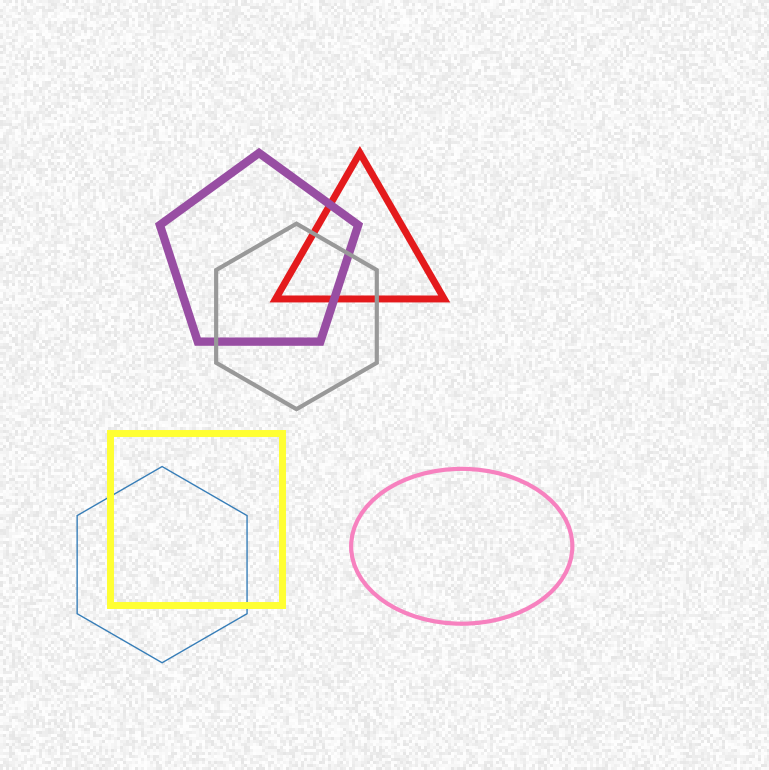[{"shape": "triangle", "thickness": 2.5, "radius": 0.63, "center": [0.467, 0.675]}, {"shape": "hexagon", "thickness": 0.5, "radius": 0.64, "center": [0.211, 0.267]}, {"shape": "pentagon", "thickness": 3, "radius": 0.68, "center": [0.336, 0.666]}, {"shape": "square", "thickness": 2.5, "radius": 0.56, "center": [0.255, 0.326]}, {"shape": "oval", "thickness": 1.5, "radius": 0.72, "center": [0.6, 0.291]}, {"shape": "hexagon", "thickness": 1.5, "radius": 0.6, "center": [0.385, 0.589]}]